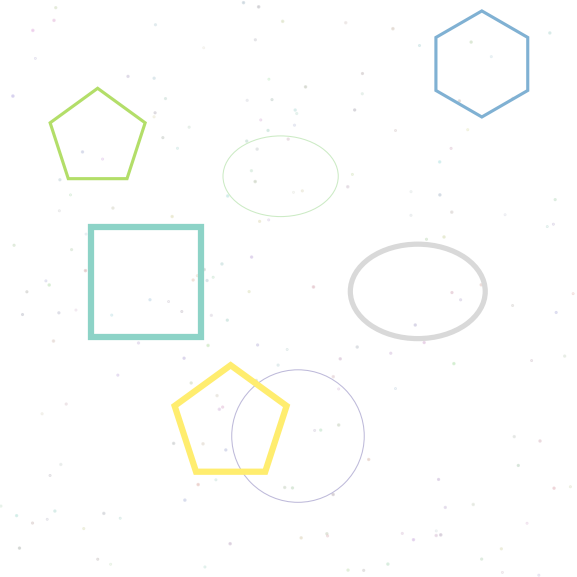[{"shape": "square", "thickness": 3, "radius": 0.48, "center": [0.252, 0.511]}, {"shape": "circle", "thickness": 0.5, "radius": 0.57, "center": [0.516, 0.244]}, {"shape": "hexagon", "thickness": 1.5, "radius": 0.46, "center": [0.834, 0.888]}, {"shape": "pentagon", "thickness": 1.5, "radius": 0.43, "center": [0.169, 0.76]}, {"shape": "oval", "thickness": 2.5, "radius": 0.58, "center": [0.723, 0.495]}, {"shape": "oval", "thickness": 0.5, "radius": 0.5, "center": [0.486, 0.694]}, {"shape": "pentagon", "thickness": 3, "radius": 0.51, "center": [0.399, 0.265]}]